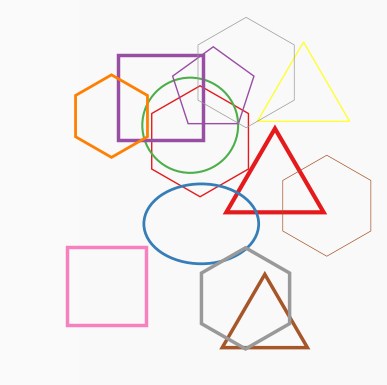[{"shape": "triangle", "thickness": 3, "radius": 0.73, "center": [0.71, 0.521]}, {"shape": "hexagon", "thickness": 1, "radius": 0.72, "center": [0.516, 0.633]}, {"shape": "oval", "thickness": 2, "radius": 0.74, "center": [0.519, 0.419]}, {"shape": "circle", "thickness": 1.5, "radius": 0.62, "center": [0.491, 0.675]}, {"shape": "pentagon", "thickness": 1, "radius": 0.55, "center": [0.55, 0.768]}, {"shape": "square", "thickness": 2.5, "radius": 0.55, "center": [0.414, 0.747]}, {"shape": "hexagon", "thickness": 2, "radius": 0.54, "center": [0.288, 0.698]}, {"shape": "triangle", "thickness": 1, "radius": 0.69, "center": [0.783, 0.754]}, {"shape": "hexagon", "thickness": 0.5, "radius": 0.66, "center": [0.843, 0.466]}, {"shape": "triangle", "thickness": 2.5, "radius": 0.63, "center": [0.683, 0.161]}, {"shape": "square", "thickness": 2.5, "radius": 0.51, "center": [0.274, 0.257]}, {"shape": "hexagon", "thickness": 2.5, "radius": 0.66, "center": [0.634, 0.225]}, {"shape": "hexagon", "thickness": 0.5, "radius": 0.72, "center": [0.635, 0.812]}]